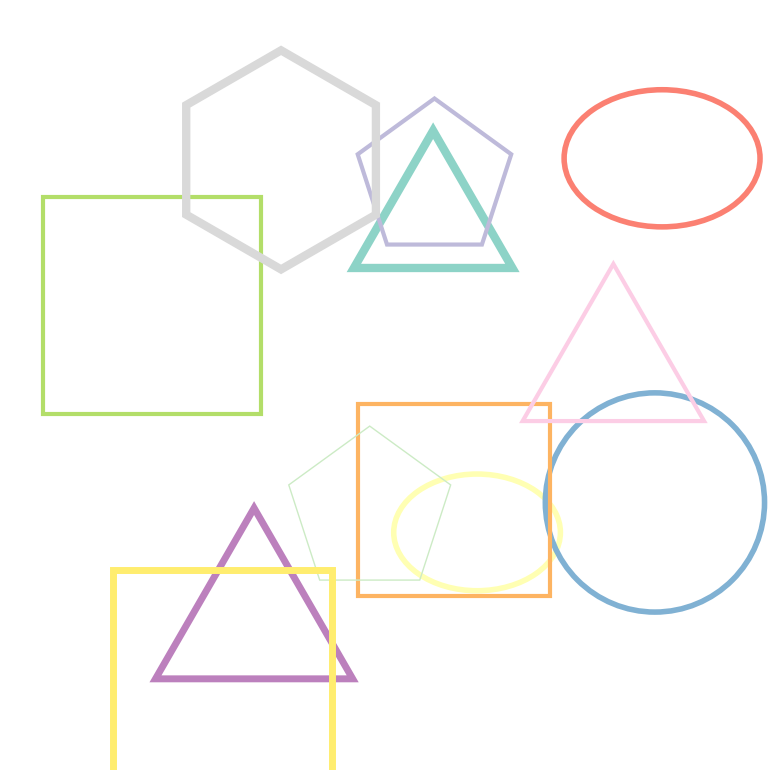[{"shape": "triangle", "thickness": 3, "radius": 0.59, "center": [0.563, 0.711]}, {"shape": "oval", "thickness": 2, "radius": 0.54, "center": [0.62, 0.309]}, {"shape": "pentagon", "thickness": 1.5, "radius": 0.52, "center": [0.564, 0.767]}, {"shape": "oval", "thickness": 2, "radius": 0.64, "center": [0.86, 0.794]}, {"shape": "circle", "thickness": 2, "radius": 0.71, "center": [0.851, 0.347]}, {"shape": "square", "thickness": 1.5, "radius": 0.62, "center": [0.59, 0.351]}, {"shape": "square", "thickness": 1.5, "radius": 0.71, "center": [0.197, 0.603]}, {"shape": "triangle", "thickness": 1.5, "radius": 0.68, "center": [0.797, 0.521]}, {"shape": "hexagon", "thickness": 3, "radius": 0.71, "center": [0.365, 0.792]}, {"shape": "triangle", "thickness": 2.5, "radius": 0.74, "center": [0.33, 0.192]}, {"shape": "pentagon", "thickness": 0.5, "radius": 0.55, "center": [0.48, 0.336]}, {"shape": "square", "thickness": 2.5, "radius": 0.71, "center": [0.289, 0.118]}]